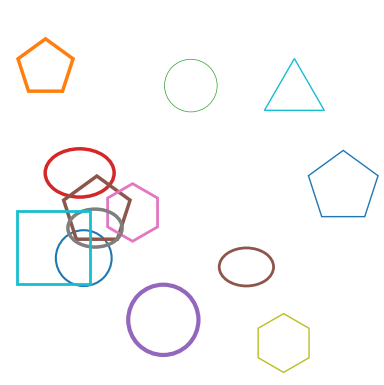[{"shape": "pentagon", "thickness": 1, "radius": 0.48, "center": [0.892, 0.514]}, {"shape": "circle", "thickness": 1.5, "radius": 0.36, "center": [0.217, 0.33]}, {"shape": "pentagon", "thickness": 2.5, "radius": 0.38, "center": [0.118, 0.824]}, {"shape": "circle", "thickness": 0.5, "radius": 0.34, "center": [0.496, 0.778]}, {"shape": "oval", "thickness": 2.5, "radius": 0.45, "center": [0.207, 0.551]}, {"shape": "circle", "thickness": 3, "radius": 0.46, "center": [0.424, 0.169]}, {"shape": "pentagon", "thickness": 2.5, "radius": 0.45, "center": [0.252, 0.452]}, {"shape": "oval", "thickness": 2, "radius": 0.35, "center": [0.64, 0.307]}, {"shape": "hexagon", "thickness": 2, "radius": 0.37, "center": [0.344, 0.448]}, {"shape": "oval", "thickness": 2.5, "radius": 0.35, "center": [0.247, 0.408]}, {"shape": "hexagon", "thickness": 1, "radius": 0.38, "center": [0.737, 0.109]}, {"shape": "square", "thickness": 2, "radius": 0.47, "center": [0.139, 0.357]}, {"shape": "triangle", "thickness": 1, "radius": 0.45, "center": [0.765, 0.758]}]